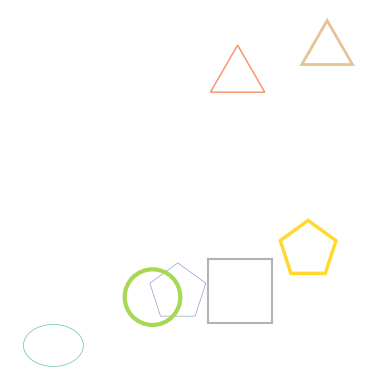[{"shape": "oval", "thickness": 0.5, "radius": 0.39, "center": [0.139, 0.103]}, {"shape": "triangle", "thickness": 1, "radius": 0.41, "center": [0.617, 0.801]}, {"shape": "pentagon", "thickness": 0.5, "radius": 0.38, "center": [0.462, 0.241]}, {"shape": "circle", "thickness": 3, "radius": 0.36, "center": [0.396, 0.228]}, {"shape": "pentagon", "thickness": 2.5, "radius": 0.38, "center": [0.8, 0.351]}, {"shape": "triangle", "thickness": 2, "radius": 0.38, "center": [0.85, 0.87]}, {"shape": "square", "thickness": 1.5, "radius": 0.42, "center": [0.623, 0.244]}]